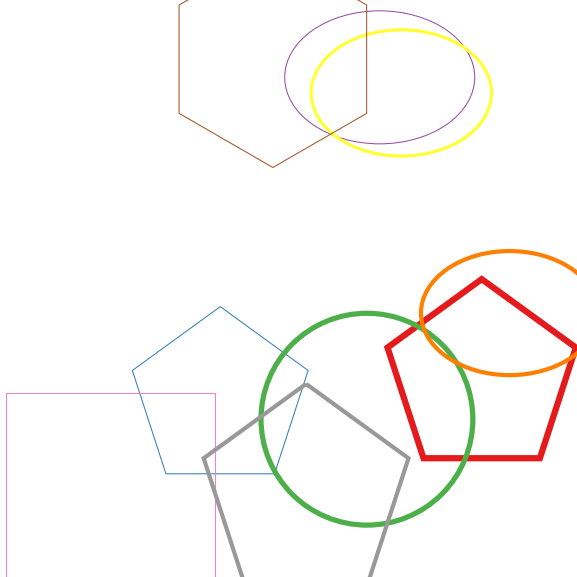[{"shape": "pentagon", "thickness": 3, "radius": 0.86, "center": [0.834, 0.344]}, {"shape": "pentagon", "thickness": 0.5, "radius": 0.8, "center": [0.381, 0.308]}, {"shape": "circle", "thickness": 2.5, "radius": 0.92, "center": [0.635, 0.273]}, {"shape": "oval", "thickness": 0.5, "radius": 0.82, "center": [0.658, 0.865]}, {"shape": "oval", "thickness": 2, "radius": 0.77, "center": [0.882, 0.457]}, {"shape": "oval", "thickness": 1.5, "radius": 0.78, "center": [0.695, 0.838]}, {"shape": "hexagon", "thickness": 0.5, "radius": 0.94, "center": [0.472, 0.897]}, {"shape": "square", "thickness": 0.5, "radius": 0.91, "center": [0.192, 0.138]}, {"shape": "pentagon", "thickness": 2, "radius": 0.93, "center": [0.53, 0.148]}]